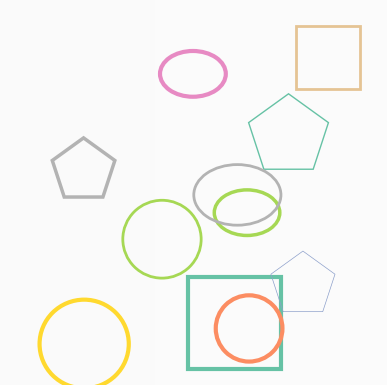[{"shape": "square", "thickness": 3, "radius": 0.6, "center": [0.606, 0.161]}, {"shape": "pentagon", "thickness": 1, "radius": 0.54, "center": [0.745, 0.648]}, {"shape": "circle", "thickness": 3, "radius": 0.43, "center": [0.643, 0.147]}, {"shape": "pentagon", "thickness": 0.5, "radius": 0.43, "center": [0.782, 0.261]}, {"shape": "oval", "thickness": 3, "radius": 0.42, "center": [0.498, 0.808]}, {"shape": "oval", "thickness": 2.5, "radius": 0.42, "center": [0.638, 0.448]}, {"shape": "circle", "thickness": 2, "radius": 0.51, "center": [0.418, 0.379]}, {"shape": "circle", "thickness": 3, "radius": 0.58, "center": [0.217, 0.107]}, {"shape": "square", "thickness": 2, "radius": 0.41, "center": [0.847, 0.851]}, {"shape": "pentagon", "thickness": 2.5, "radius": 0.42, "center": [0.216, 0.557]}, {"shape": "oval", "thickness": 2, "radius": 0.56, "center": [0.613, 0.494]}]